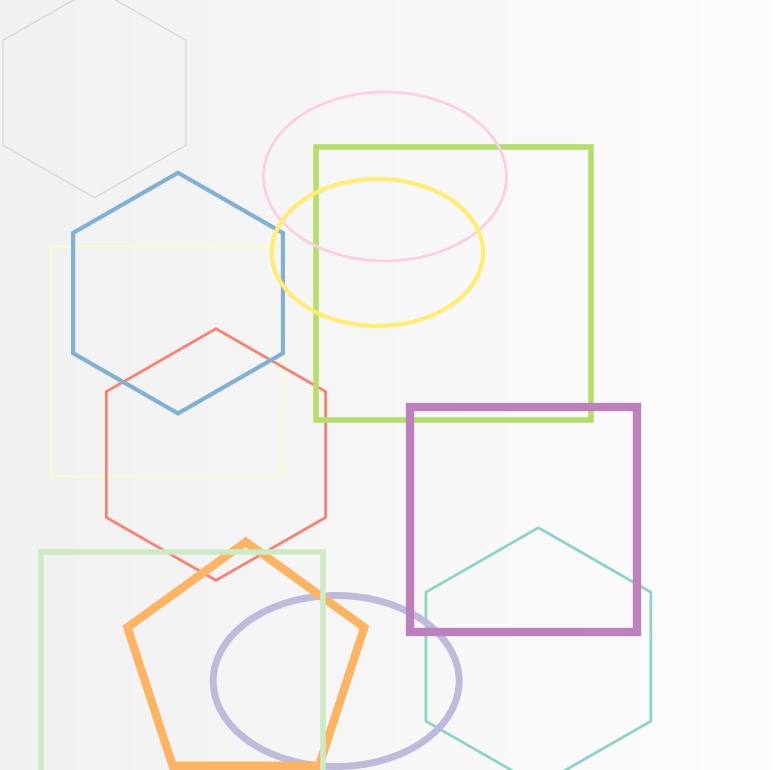[{"shape": "hexagon", "thickness": 1, "radius": 0.84, "center": [0.695, 0.147]}, {"shape": "square", "thickness": 0.5, "radius": 0.75, "center": [0.215, 0.531]}, {"shape": "oval", "thickness": 2.5, "radius": 0.79, "center": [0.434, 0.116]}, {"shape": "hexagon", "thickness": 1, "radius": 0.82, "center": [0.279, 0.41]}, {"shape": "hexagon", "thickness": 1.5, "radius": 0.78, "center": [0.23, 0.619]}, {"shape": "pentagon", "thickness": 3, "radius": 0.8, "center": [0.317, 0.136]}, {"shape": "square", "thickness": 2, "radius": 0.89, "center": [0.585, 0.632]}, {"shape": "oval", "thickness": 1, "radius": 0.78, "center": [0.497, 0.771]}, {"shape": "hexagon", "thickness": 0.5, "radius": 0.68, "center": [0.122, 0.88]}, {"shape": "square", "thickness": 3, "radius": 0.73, "center": [0.675, 0.326]}, {"shape": "square", "thickness": 2, "radius": 0.91, "center": [0.235, 0.102]}, {"shape": "oval", "thickness": 1.5, "radius": 0.68, "center": [0.487, 0.672]}]